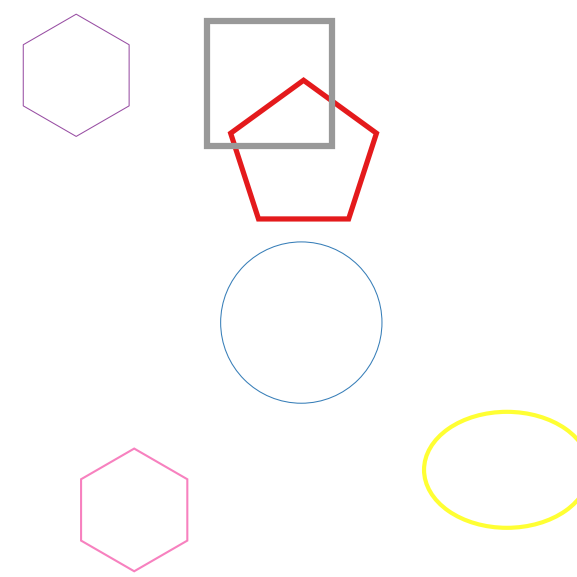[{"shape": "pentagon", "thickness": 2.5, "radius": 0.66, "center": [0.526, 0.727]}, {"shape": "circle", "thickness": 0.5, "radius": 0.7, "center": [0.522, 0.441]}, {"shape": "hexagon", "thickness": 0.5, "radius": 0.53, "center": [0.132, 0.869]}, {"shape": "oval", "thickness": 2, "radius": 0.72, "center": [0.878, 0.186]}, {"shape": "hexagon", "thickness": 1, "radius": 0.53, "center": [0.232, 0.116]}, {"shape": "square", "thickness": 3, "radius": 0.54, "center": [0.467, 0.855]}]